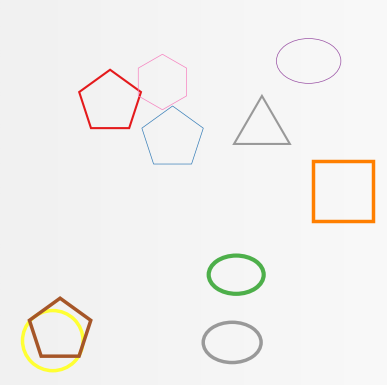[{"shape": "pentagon", "thickness": 1.5, "radius": 0.42, "center": [0.284, 0.735]}, {"shape": "pentagon", "thickness": 0.5, "radius": 0.42, "center": [0.445, 0.641]}, {"shape": "oval", "thickness": 3, "radius": 0.35, "center": [0.61, 0.287]}, {"shape": "oval", "thickness": 0.5, "radius": 0.42, "center": [0.796, 0.842]}, {"shape": "square", "thickness": 2.5, "radius": 0.39, "center": [0.885, 0.505]}, {"shape": "circle", "thickness": 2.5, "radius": 0.39, "center": [0.136, 0.115]}, {"shape": "pentagon", "thickness": 2.5, "radius": 0.42, "center": [0.155, 0.142]}, {"shape": "hexagon", "thickness": 0.5, "radius": 0.36, "center": [0.419, 0.787]}, {"shape": "triangle", "thickness": 1.5, "radius": 0.42, "center": [0.676, 0.668]}, {"shape": "oval", "thickness": 2.5, "radius": 0.37, "center": [0.599, 0.111]}]